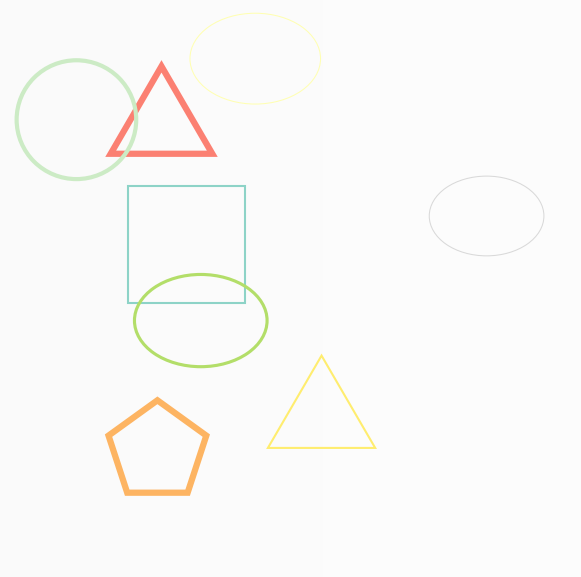[{"shape": "square", "thickness": 1, "radius": 0.51, "center": [0.321, 0.576]}, {"shape": "oval", "thickness": 0.5, "radius": 0.56, "center": [0.439, 0.898]}, {"shape": "triangle", "thickness": 3, "radius": 0.5, "center": [0.278, 0.783]}, {"shape": "pentagon", "thickness": 3, "radius": 0.44, "center": [0.271, 0.218]}, {"shape": "oval", "thickness": 1.5, "radius": 0.57, "center": [0.345, 0.444]}, {"shape": "oval", "thickness": 0.5, "radius": 0.49, "center": [0.837, 0.625]}, {"shape": "circle", "thickness": 2, "radius": 0.51, "center": [0.131, 0.792]}, {"shape": "triangle", "thickness": 1, "radius": 0.53, "center": [0.553, 0.277]}]